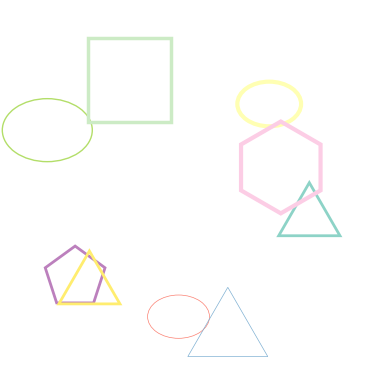[{"shape": "triangle", "thickness": 2, "radius": 0.46, "center": [0.803, 0.434]}, {"shape": "oval", "thickness": 3, "radius": 0.41, "center": [0.699, 0.73]}, {"shape": "oval", "thickness": 0.5, "radius": 0.4, "center": [0.464, 0.177]}, {"shape": "triangle", "thickness": 0.5, "radius": 0.6, "center": [0.592, 0.134]}, {"shape": "oval", "thickness": 1, "radius": 0.58, "center": [0.123, 0.662]}, {"shape": "hexagon", "thickness": 3, "radius": 0.6, "center": [0.729, 0.565]}, {"shape": "pentagon", "thickness": 2, "radius": 0.41, "center": [0.195, 0.279]}, {"shape": "square", "thickness": 2.5, "radius": 0.54, "center": [0.336, 0.793]}, {"shape": "triangle", "thickness": 2, "radius": 0.46, "center": [0.232, 0.256]}]